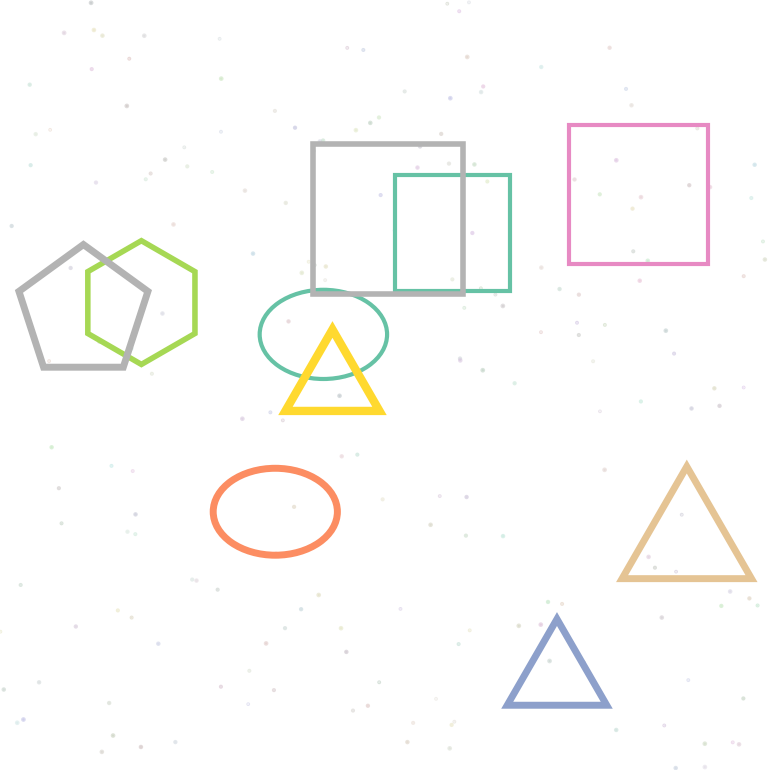[{"shape": "square", "thickness": 1.5, "radius": 0.37, "center": [0.588, 0.697]}, {"shape": "oval", "thickness": 1.5, "radius": 0.41, "center": [0.42, 0.566]}, {"shape": "oval", "thickness": 2.5, "radius": 0.4, "center": [0.358, 0.335]}, {"shape": "triangle", "thickness": 2.5, "radius": 0.37, "center": [0.723, 0.121]}, {"shape": "square", "thickness": 1.5, "radius": 0.45, "center": [0.83, 0.747]}, {"shape": "hexagon", "thickness": 2, "radius": 0.4, "center": [0.184, 0.607]}, {"shape": "triangle", "thickness": 3, "radius": 0.35, "center": [0.432, 0.502]}, {"shape": "triangle", "thickness": 2.5, "radius": 0.49, "center": [0.892, 0.297]}, {"shape": "square", "thickness": 2, "radius": 0.49, "center": [0.504, 0.715]}, {"shape": "pentagon", "thickness": 2.5, "radius": 0.44, "center": [0.108, 0.594]}]